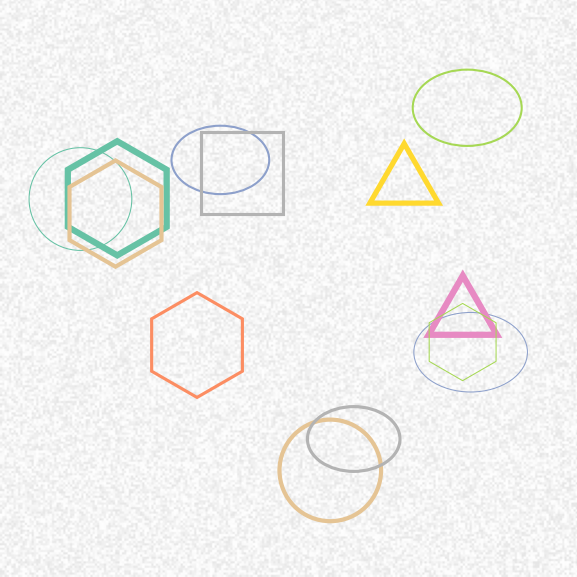[{"shape": "circle", "thickness": 0.5, "radius": 0.44, "center": [0.139, 0.654]}, {"shape": "hexagon", "thickness": 3, "radius": 0.49, "center": [0.203, 0.656]}, {"shape": "hexagon", "thickness": 1.5, "radius": 0.45, "center": [0.341, 0.402]}, {"shape": "oval", "thickness": 1, "radius": 0.42, "center": [0.382, 0.722]}, {"shape": "oval", "thickness": 0.5, "radius": 0.49, "center": [0.815, 0.389]}, {"shape": "triangle", "thickness": 3, "radius": 0.34, "center": [0.801, 0.454]}, {"shape": "hexagon", "thickness": 0.5, "radius": 0.33, "center": [0.801, 0.407]}, {"shape": "oval", "thickness": 1, "radius": 0.47, "center": [0.809, 0.813]}, {"shape": "triangle", "thickness": 2.5, "radius": 0.34, "center": [0.7, 0.682]}, {"shape": "hexagon", "thickness": 2, "radius": 0.46, "center": [0.2, 0.629]}, {"shape": "circle", "thickness": 2, "radius": 0.44, "center": [0.572, 0.185]}, {"shape": "square", "thickness": 1.5, "radius": 0.36, "center": [0.419, 0.699]}, {"shape": "oval", "thickness": 1.5, "radius": 0.4, "center": [0.613, 0.239]}]